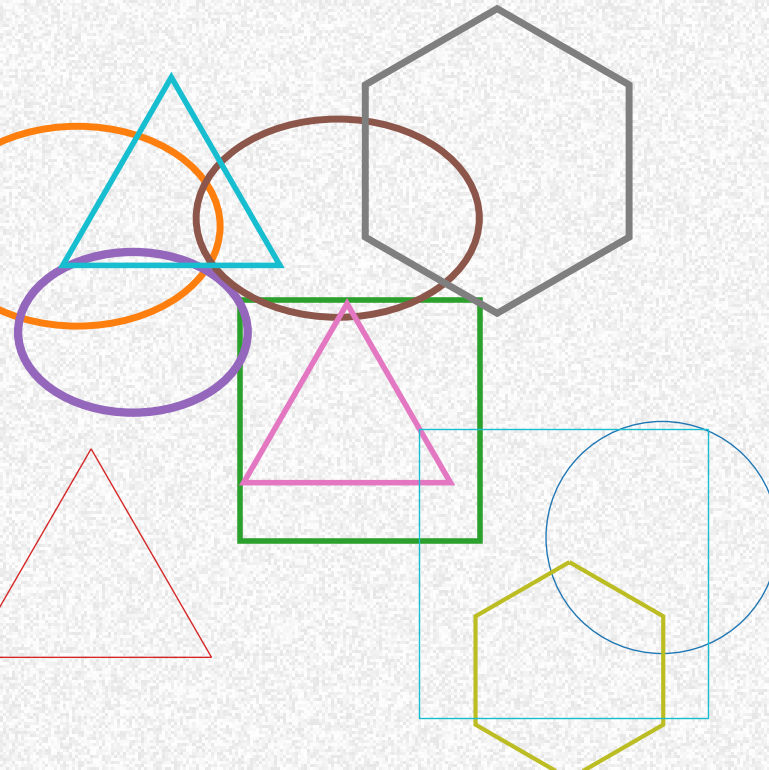[{"shape": "circle", "thickness": 0.5, "radius": 0.75, "center": [0.86, 0.302]}, {"shape": "oval", "thickness": 2.5, "radius": 0.93, "center": [0.1, 0.706]}, {"shape": "square", "thickness": 2, "radius": 0.78, "center": [0.468, 0.454]}, {"shape": "triangle", "thickness": 0.5, "radius": 0.9, "center": [0.118, 0.237]}, {"shape": "oval", "thickness": 3, "radius": 0.75, "center": [0.173, 0.568]}, {"shape": "oval", "thickness": 2.5, "radius": 0.92, "center": [0.439, 0.717]}, {"shape": "triangle", "thickness": 2, "radius": 0.78, "center": [0.451, 0.451]}, {"shape": "hexagon", "thickness": 2.5, "radius": 0.99, "center": [0.646, 0.791]}, {"shape": "hexagon", "thickness": 1.5, "radius": 0.7, "center": [0.739, 0.129]}, {"shape": "square", "thickness": 0.5, "radius": 0.94, "center": [0.732, 0.256]}, {"shape": "triangle", "thickness": 2, "radius": 0.81, "center": [0.223, 0.737]}]